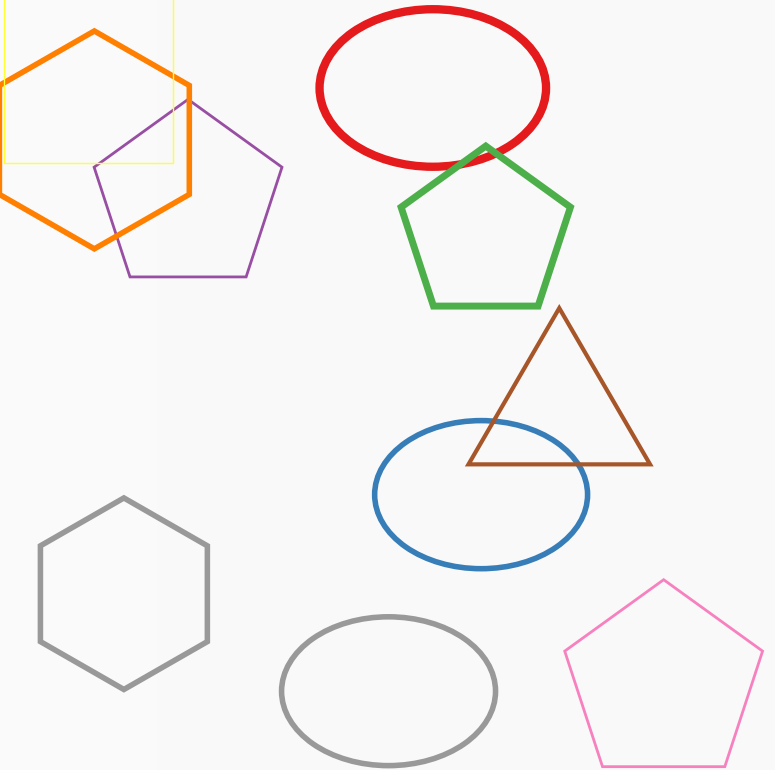[{"shape": "oval", "thickness": 3, "radius": 0.73, "center": [0.558, 0.886]}, {"shape": "oval", "thickness": 2, "radius": 0.69, "center": [0.621, 0.358]}, {"shape": "pentagon", "thickness": 2.5, "radius": 0.57, "center": [0.627, 0.695]}, {"shape": "pentagon", "thickness": 1, "radius": 0.64, "center": [0.243, 0.743]}, {"shape": "hexagon", "thickness": 2, "radius": 0.71, "center": [0.122, 0.818]}, {"shape": "square", "thickness": 0.5, "radius": 0.54, "center": [0.114, 0.898]}, {"shape": "triangle", "thickness": 1.5, "radius": 0.68, "center": [0.722, 0.465]}, {"shape": "pentagon", "thickness": 1, "radius": 0.67, "center": [0.856, 0.113]}, {"shape": "oval", "thickness": 2, "radius": 0.69, "center": [0.501, 0.102]}, {"shape": "hexagon", "thickness": 2, "radius": 0.62, "center": [0.16, 0.229]}]